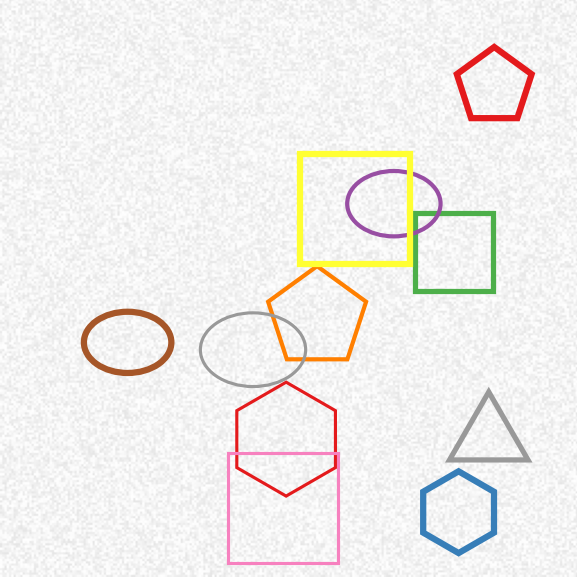[{"shape": "hexagon", "thickness": 1.5, "radius": 0.49, "center": [0.495, 0.239]}, {"shape": "pentagon", "thickness": 3, "radius": 0.34, "center": [0.856, 0.85]}, {"shape": "hexagon", "thickness": 3, "radius": 0.35, "center": [0.794, 0.112]}, {"shape": "square", "thickness": 2.5, "radius": 0.34, "center": [0.787, 0.563]}, {"shape": "oval", "thickness": 2, "radius": 0.4, "center": [0.682, 0.646]}, {"shape": "pentagon", "thickness": 2, "radius": 0.45, "center": [0.549, 0.449]}, {"shape": "square", "thickness": 3, "radius": 0.48, "center": [0.615, 0.637]}, {"shape": "oval", "thickness": 3, "radius": 0.38, "center": [0.221, 0.406]}, {"shape": "square", "thickness": 1.5, "radius": 0.48, "center": [0.49, 0.12]}, {"shape": "triangle", "thickness": 2.5, "radius": 0.39, "center": [0.846, 0.242]}, {"shape": "oval", "thickness": 1.5, "radius": 0.46, "center": [0.438, 0.394]}]